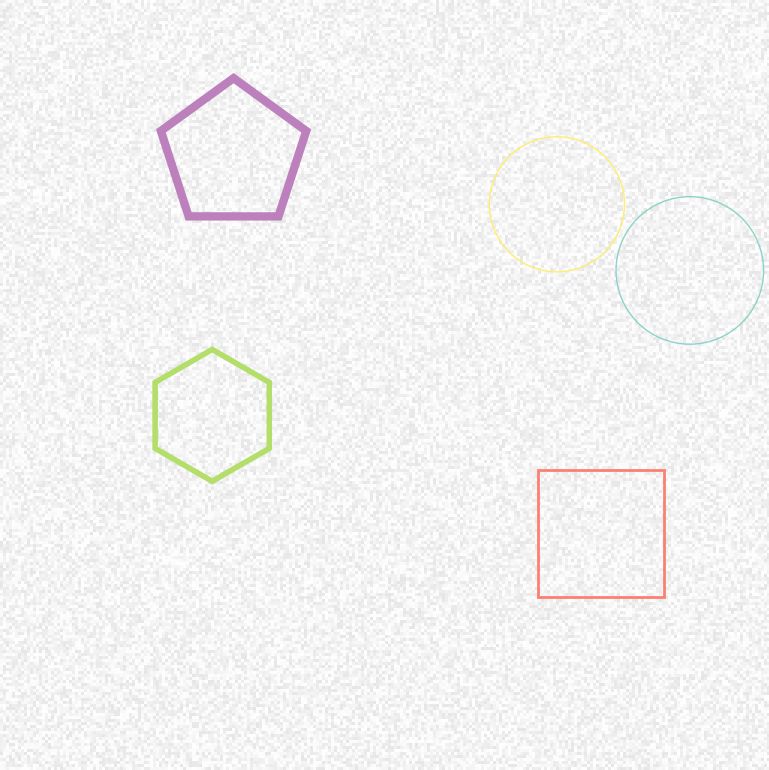[{"shape": "circle", "thickness": 0.5, "radius": 0.48, "center": [0.896, 0.649]}, {"shape": "square", "thickness": 1, "radius": 0.41, "center": [0.78, 0.308]}, {"shape": "hexagon", "thickness": 2, "radius": 0.43, "center": [0.276, 0.461]}, {"shape": "pentagon", "thickness": 3, "radius": 0.5, "center": [0.303, 0.799]}, {"shape": "circle", "thickness": 0.5, "radius": 0.44, "center": [0.723, 0.735]}]